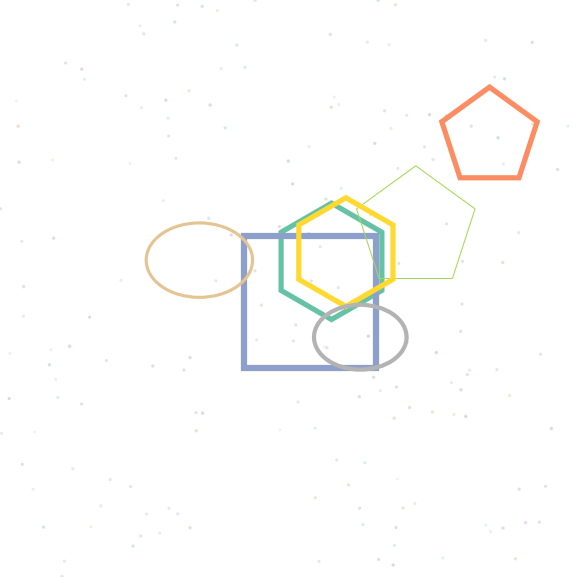[{"shape": "hexagon", "thickness": 2.5, "radius": 0.5, "center": [0.574, 0.547]}, {"shape": "pentagon", "thickness": 2.5, "radius": 0.43, "center": [0.848, 0.762]}, {"shape": "square", "thickness": 3, "radius": 0.57, "center": [0.537, 0.476]}, {"shape": "pentagon", "thickness": 0.5, "radius": 0.54, "center": [0.72, 0.604]}, {"shape": "hexagon", "thickness": 2.5, "radius": 0.47, "center": [0.599, 0.563]}, {"shape": "oval", "thickness": 1.5, "radius": 0.46, "center": [0.345, 0.549]}, {"shape": "oval", "thickness": 2, "radius": 0.4, "center": [0.624, 0.415]}]